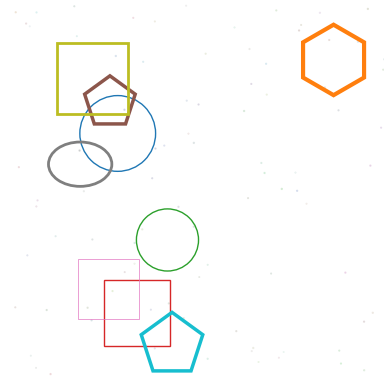[{"shape": "circle", "thickness": 1, "radius": 0.49, "center": [0.306, 0.653]}, {"shape": "hexagon", "thickness": 3, "radius": 0.46, "center": [0.866, 0.844]}, {"shape": "circle", "thickness": 1, "radius": 0.4, "center": [0.435, 0.377]}, {"shape": "square", "thickness": 1, "radius": 0.43, "center": [0.355, 0.186]}, {"shape": "pentagon", "thickness": 2.5, "radius": 0.35, "center": [0.286, 0.734]}, {"shape": "square", "thickness": 0.5, "radius": 0.39, "center": [0.281, 0.25]}, {"shape": "oval", "thickness": 2, "radius": 0.41, "center": [0.208, 0.574]}, {"shape": "square", "thickness": 2, "radius": 0.46, "center": [0.24, 0.797]}, {"shape": "pentagon", "thickness": 2.5, "radius": 0.42, "center": [0.447, 0.105]}]